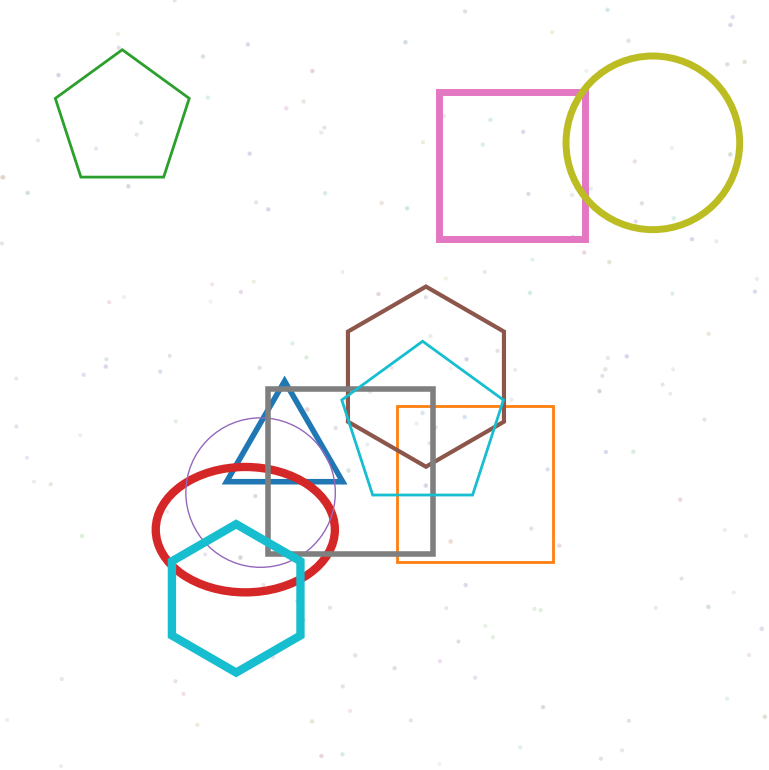[{"shape": "triangle", "thickness": 2, "radius": 0.44, "center": [0.37, 0.418]}, {"shape": "square", "thickness": 1, "radius": 0.51, "center": [0.617, 0.372]}, {"shape": "pentagon", "thickness": 1, "radius": 0.46, "center": [0.159, 0.844]}, {"shape": "oval", "thickness": 3, "radius": 0.58, "center": [0.319, 0.312]}, {"shape": "circle", "thickness": 0.5, "radius": 0.49, "center": [0.338, 0.36]}, {"shape": "hexagon", "thickness": 1.5, "radius": 0.58, "center": [0.553, 0.511]}, {"shape": "square", "thickness": 2.5, "radius": 0.48, "center": [0.665, 0.785]}, {"shape": "square", "thickness": 2, "radius": 0.54, "center": [0.455, 0.388]}, {"shape": "circle", "thickness": 2.5, "radius": 0.56, "center": [0.848, 0.815]}, {"shape": "pentagon", "thickness": 1, "radius": 0.55, "center": [0.549, 0.446]}, {"shape": "hexagon", "thickness": 3, "radius": 0.48, "center": [0.307, 0.223]}]